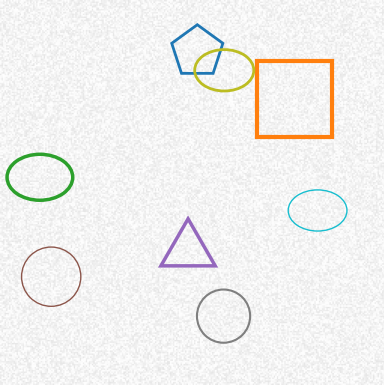[{"shape": "pentagon", "thickness": 2, "radius": 0.35, "center": [0.512, 0.866]}, {"shape": "square", "thickness": 3, "radius": 0.49, "center": [0.765, 0.742]}, {"shape": "oval", "thickness": 2.5, "radius": 0.43, "center": [0.104, 0.54]}, {"shape": "triangle", "thickness": 2.5, "radius": 0.41, "center": [0.488, 0.35]}, {"shape": "circle", "thickness": 1, "radius": 0.38, "center": [0.133, 0.281]}, {"shape": "circle", "thickness": 1.5, "radius": 0.35, "center": [0.581, 0.179]}, {"shape": "oval", "thickness": 2, "radius": 0.38, "center": [0.582, 0.817]}, {"shape": "oval", "thickness": 1, "radius": 0.38, "center": [0.825, 0.453]}]